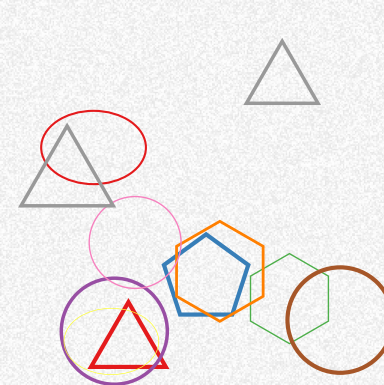[{"shape": "triangle", "thickness": 3, "radius": 0.56, "center": [0.334, 0.103]}, {"shape": "oval", "thickness": 1.5, "radius": 0.68, "center": [0.243, 0.617]}, {"shape": "pentagon", "thickness": 3, "radius": 0.58, "center": [0.535, 0.276]}, {"shape": "hexagon", "thickness": 1, "radius": 0.58, "center": [0.752, 0.224]}, {"shape": "circle", "thickness": 2.5, "radius": 0.69, "center": [0.297, 0.14]}, {"shape": "hexagon", "thickness": 2, "radius": 0.65, "center": [0.571, 0.295]}, {"shape": "oval", "thickness": 0.5, "radius": 0.62, "center": [0.289, 0.113]}, {"shape": "circle", "thickness": 3, "radius": 0.68, "center": [0.884, 0.169]}, {"shape": "circle", "thickness": 1, "radius": 0.6, "center": [0.351, 0.37]}, {"shape": "triangle", "thickness": 2.5, "radius": 0.54, "center": [0.733, 0.785]}, {"shape": "triangle", "thickness": 2.5, "radius": 0.69, "center": [0.174, 0.535]}]